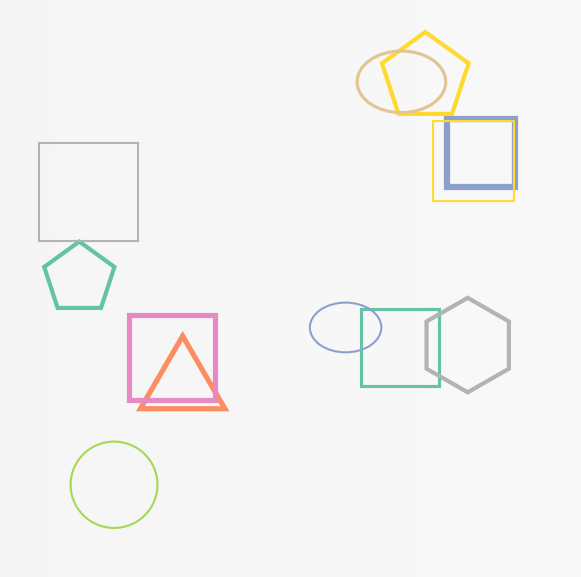[{"shape": "square", "thickness": 1.5, "radius": 0.33, "center": [0.688, 0.398]}, {"shape": "pentagon", "thickness": 2, "radius": 0.32, "center": [0.136, 0.517]}, {"shape": "triangle", "thickness": 2.5, "radius": 0.42, "center": [0.314, 0.333]}, {"shape": "oval", "thickness": 1, "radius": 0.31, "center": [0.595, 0.432]}, {"shape": "square", "thickness": 3, "radius": 0.29, "center": [0.828, 0.735]}, {"shape": "square", "thickness": 2.5, "radius": 0.37, "center": [0.296, 0.38]}, {"shape": "circle", "thickness": 1, "radius": 0.37, "center": [0.196, 0.16]}, {"shape": "square", "thickness": 1, "radius": 0.35, "center": [0.814, 0.721]}, {"shape": "pentagon", "thickness": 2, "radius": 0.39, "center": [0.732, 0.865]}, {"shape": "oval", "thickness": 1.5, "radius": 0.38, "center": [0.691, 0.857]}, {"shape": "hexagon", "thickness": 2, "radius": 0.41, "center": [0.805, 0.402]}, {"shape": "square", "thickness": 1, "radius": 0.43, "center": [0.153, 0.667]}]